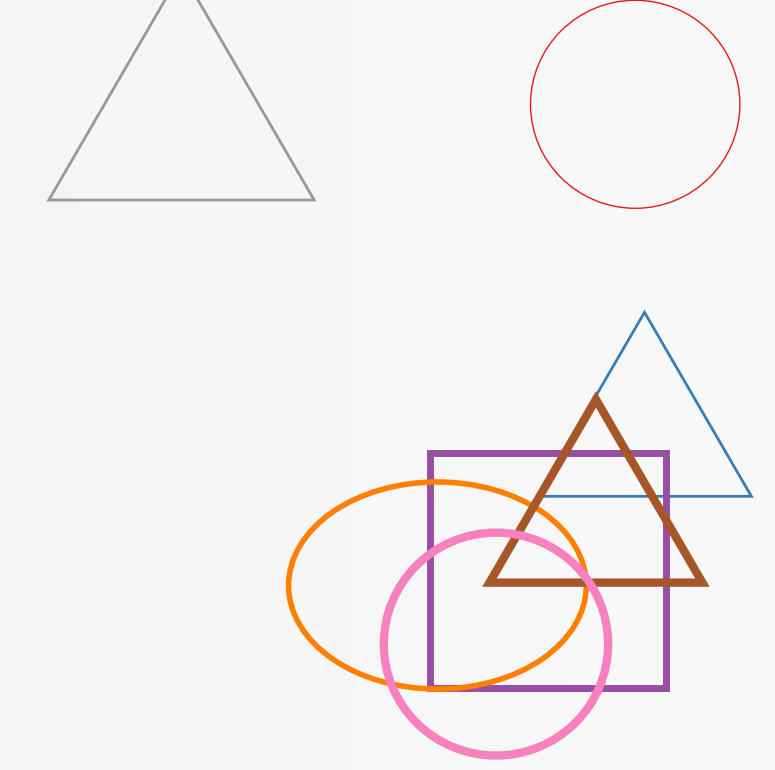[{"shape": "circle", "thickness": 0.5, "radius": 0.68, "center": [0.82, 0.865]}, {"shape": "triangle", "thickness": 1, "radius": 0.8, "center": [0.832, 0.435]}, {"shape": "square", "thickness": 2.5, "radius": 0.76, "center": [0.707, 0.259]}, {"shape": "oval", "thickness": 2, "radius": 0.96, "center": [0.564, 0.24]}, {"shape": "triangle", "thickness": 3, "radius": 0.79, "center": [0.769, 0.323]}, {"shape": "circle", "thickness": 3, "radius": 0.72, "center": [0.64, 0.164]}, {"shape": "triangle", "thickness": 1, "radius": 0.99, "center": [0.234, 0.839]}]